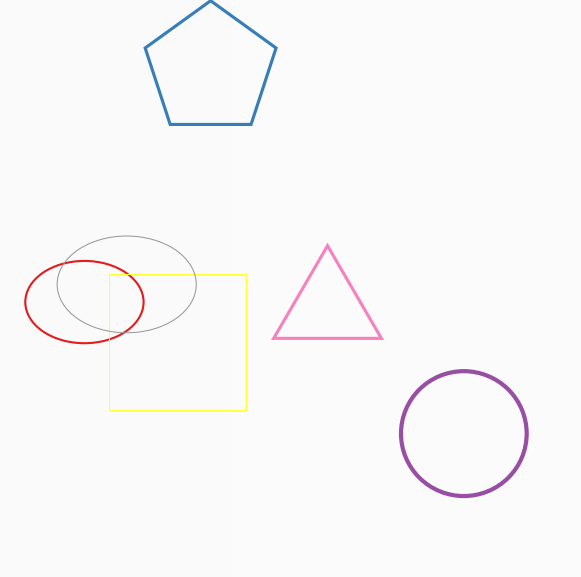[{"shape": "oval", "thickness": 1, "radius": 0.51, "center": [0.145, 0.476]}, {"shape": "pentagon", "thickness": 1.5, "radius": 0.59, "center": [0.362, 0.879]}, {"shape": "circle", "thickness": 2, "radius": 0.54, "center": [0.798, 0.248]}, {"shape": "square", "thickness": 0.5, "radius": 0.59, "center": [0.306, 0.407]}, {"shape": "triangle", "thickness": 1.5, "radius": 0.53, "center": [0.564, 0.467]}, {"shape": "oval", "thickness": 0.5, "radius": 0.6, "center": [0.218, 0.507]}]